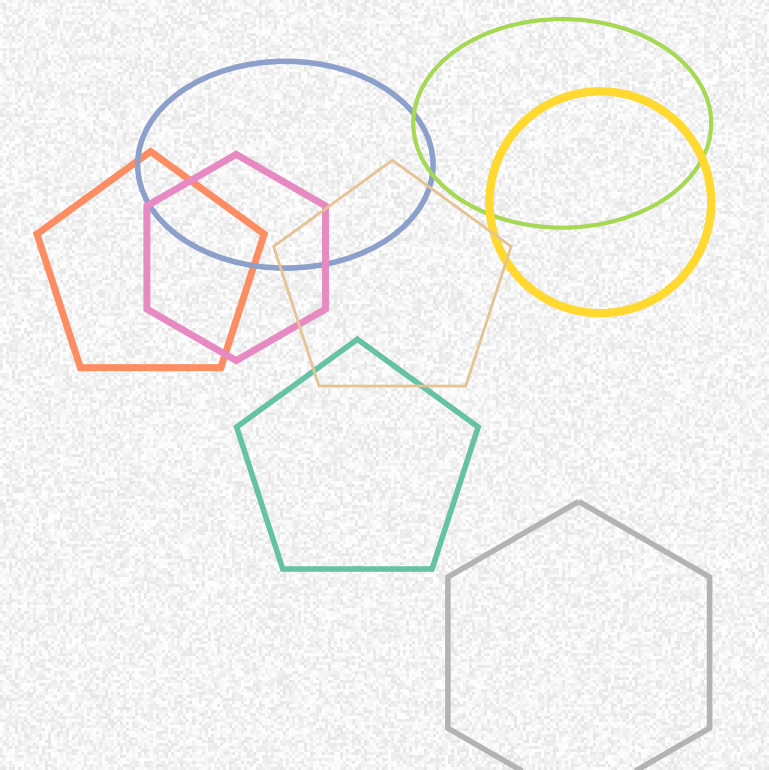[{"shape": "pentagon", "thickness": 2, "radius": 0.82, "center": [0.464, 0.394]}, {"shape": "pentagon", "thickness": 2.5, "radius": 0.78, "center": [0.196, 0.648]}, {"shape": "oval", "thickness": 2, "radius": 0.96, "center": [0.371, 0.786]}, {"shape": "hexagon", "thickness": 2.5, "radius": 0.67, "center": [0.307, 0.666]}, {"shape": "oval", "thickness": 1.5, "radius": 0.97, "center": [0.73, 0.84]}, {"shape": "circle", "thickness": 3, "radius": 0.72, "center": [0.78, 0.737]}, {"shape": "pentagon", "thickness": 1, "radius": 0.81, "center": [0.51, 0.63]}, {"shape": "hexagon", "thickness": 2, "radius": 0.98, "center": [0.752, 0.152]}]